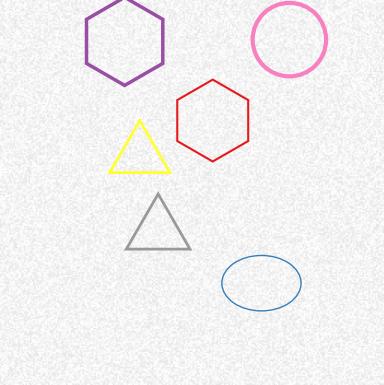[{"shape": "hexagon", "thickness": 1.5, "radius": 0.53, "center": [0.553, 0.687]}, {"shape": "oval", "thickness": 1, "radius": 0.51, "center": [0.679, 0.264]}, {"shape": "hexagon", "thickness": 2.5, "radius": 0.57, "center": [0.324, 0.893]}, {"shape": "triangle", "thickness": 2, "radius": 0.45, "center": [0.363, 0.597]}, {"shape": "circle", "thickness": 3, "radius": 0.48, "center": [0.752, 0.897]}, {"shape": "triangle", "thickness": 2, "radius": 0.48, "center": [0.411, 0.401]}]